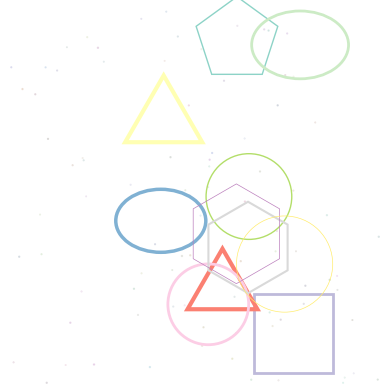[{"shape": "pentagon", "thickness": 1, "radius": 0.56, "center": [0.616, 0.897]}, {"shape": "triangle", "thickness": 3, "radius": 0.58, "center": [0.425, 0.688]}, {"shape": "square", "thickness": 2, "radius": 0.51, "center": [0.762, 0.134]}, {"shape": "triangle", "thickness": 3, "radius": 0.52, "center": [0.578, 0.249]}, {"shape": "oval", "thickness": 2.5, "radius": 0.58, "center": [0.418, 0.427]}, {"shape": "circle", "thickness": 1, "radius": 0.56, "center": [0.647, 0.489]}, {"shape": "circle", "thickness": 2, "radius": 0.52, "center": [0.541, 0.21]}, {"shape": "hexagon", "thickness": 1.5, "radius": 0.59, "center": [0.644, 0.357]}, {"shape": "hexagon", "thickness": 0.5, "radius": 0.65, "center": [0.614, 0.393]}, {"shape": "oval", "thickness": 2, "radius": 0.63, "center": [0.779, 0.883]}, {"shape": "circle", "thickness": 0.5, "radius": 0.62, "center": [0.739, 0.314]}]